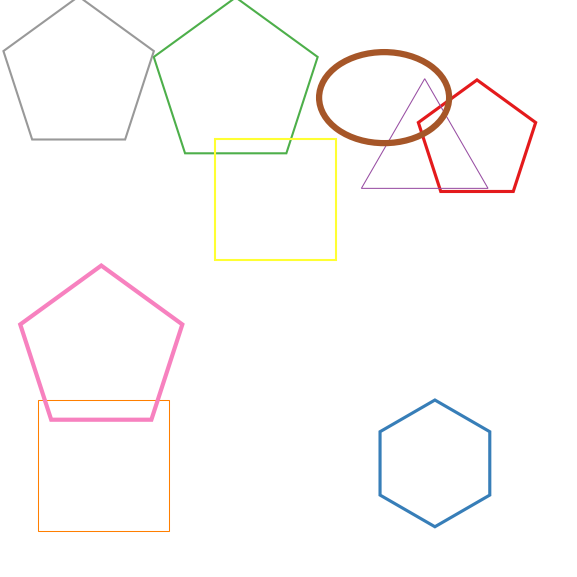[{"shape": "pentagon", "thickness": 1.5, "radius": 0.53, "center": [0.826, 0.754]}, {"shape": "hexagon", "thickness": 1.5, "radius": 0.55, "center": [0.753, 0.197]}, {"shape": "pentagon", "thickness": 1, "radius": 0.75, "center": [0.408, 0.854]}, {"shape": "triangle", "thickness": 0.5, "radius": 0.63, "center": [0.735, 0.736]}, {"shape": "square", "thickness": 0.5, "radius": 0.57, "center": [0.18, 0.192]}, {"shape": "square", "thickness": 1, "radius": 0.52, "center": [0.477, 0.653]}, {"shape": "oval", "thickness": 3, "radius": 0.56, "center": [0.665, 0.83]}, {"shape": "pentagon", "thickness": 2, "radius": 0.74, "center": [0.175, 0.392]}, {"shape": "pentagon", "thickness": 1, "radius": 0.68, "center": [0.136, 0.868]}]